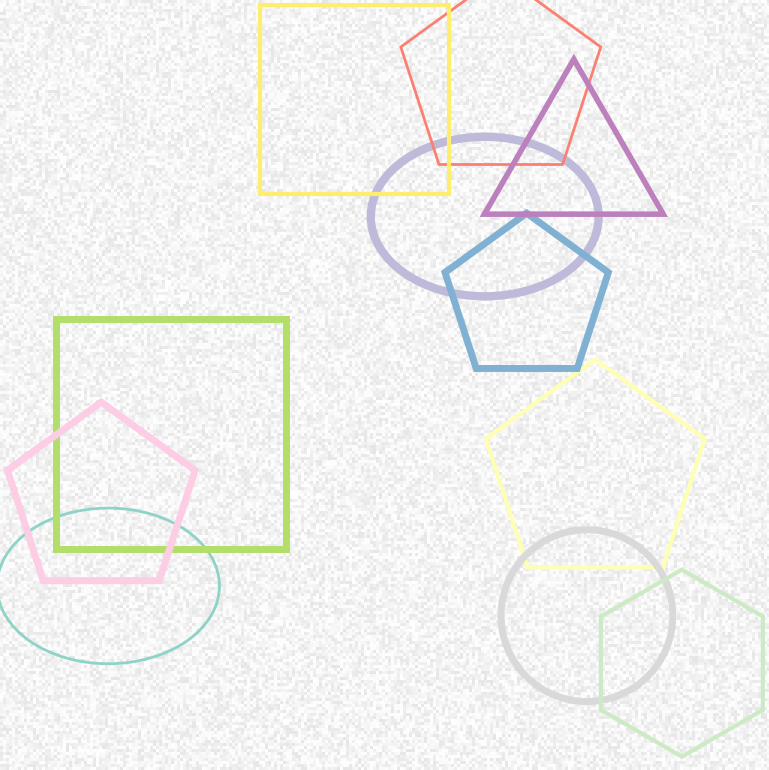[{"shape": "oval", "thickness": 1, "radius": 0.72, "center": [0.141, 0.239]}, {"shape": "pentagon", "thickness": 1.5, "radius": 0.75, "center": [0.773, 0.384]}, {"shape": "oval", "thickness": 3, "radius": 0.74, "center": [0.63, 0.719]}, {"shape": "pentagon", "thickness": 1, "radius": 0.68, "center": [0.65, 0.897]}, {"shape": "pentagon", "thickness": 2.5, "radius": 0.56, "center": [0.684, 0.612]}, {"shape": "square", "thickness": 2.5, "radius": 0.75, "center": [0.222, 0.436]}, {"shape": "pentagon", "thickness": 2.5, "radius": 0.64, "center": [0.132, 0.35]}, {"shape": "circle", "thickness": 2.5, "radius": 0.56, "center": [0.762, 0.201]}, {"shape": "triangle", "thickness": 2, "radius": 0.67, "center": [0.745, 0.789]}, {"shape": "hexagon", "thickness": 1.5, "radius": 0.61, "center": [0.886, 0.139]}, {"shape": "square", "thickness": 1.5, "radius": 0.61, "center": [0.461, 0.87]}]